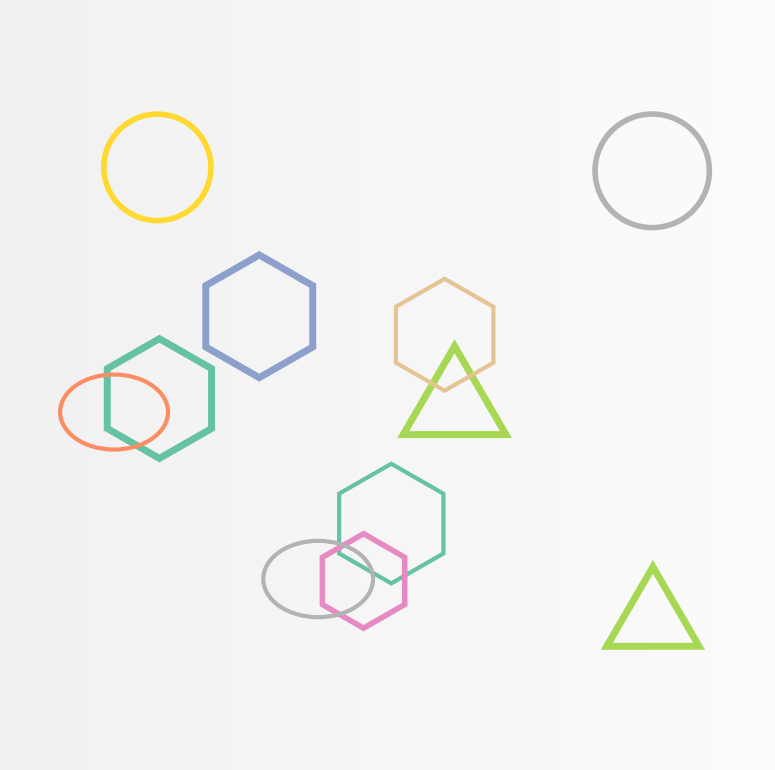[{"shape": "hexagon", "thickness": 2.5, "radius": 0.39, "center": [0.206, 0.482]}, {"shape": "hexagon", "thickness": 1.5, "radius": 0.39, "center": [0.505, 0.32]}, {"shape": "oval", "thickness": 1.5, "radius": 0.35, "center": [0.147, 0.465]}, {"shape": "hexagon", "thickness": 2.5, "radius": 0.4, "center": [0.335, 0.589]}, {"shape": "hexagon", "thickness": 2, "radius": 0.31, "center": [0.469, 0.246]}, {"shape": "triangle", "thickness": 2.5, "radius": 0.34, "center": [0.842, 0.195]}, {"shape": "triangle", "thickness": 2.5, "radius": 0.38, "center": [0.587, 0.474]}, {"shape": "circle", "thickness": 2, "radius": 0.35, "center": [0.203, 0.783]}, {"shape": "hexagon", "thickness": 1.5, "radius": 0.36, "center": [0.574, 0.565]}, {"shape": "circle", "thickness": 2, "radius": 0.37, "center": [0.842, 0.778]}, {"shape": "oval", "thickness": 1.5, "radius": 0.35, "center": [0.411, 0.248]}]